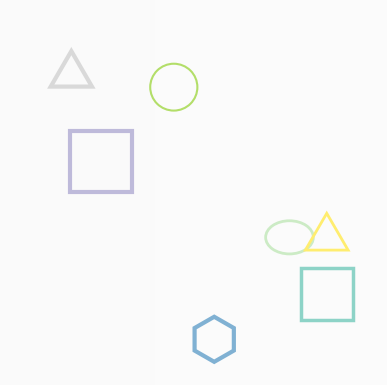[{"shape": "square", "thickness": 2.5, "radius": 0.33, "center": [0.844, 0.236]}, {"shape": "square", "thickness": 3, "radius": 0.4, "center": [0.26, 0.581]}, {"shape": "hexagon", "thickness": 3, "radius": 0.29, "center": [0.553, 0.119]}, {"shape": "circle", "thickness": 1.5, "radius": 0.3, "center": [0.449, 0.774]}, {"shape": "triangle", "thickness": 3, "radius": 0.31, "center": [0.184, 0.806]}, {"shape": "oval", "thickness": 2, "radius": 0.31, "center": [0.747, 0.384]}, {"shape": "triangle", "thickness": 2, "radius": 0.32, "center": [0.843, 0.382]}]